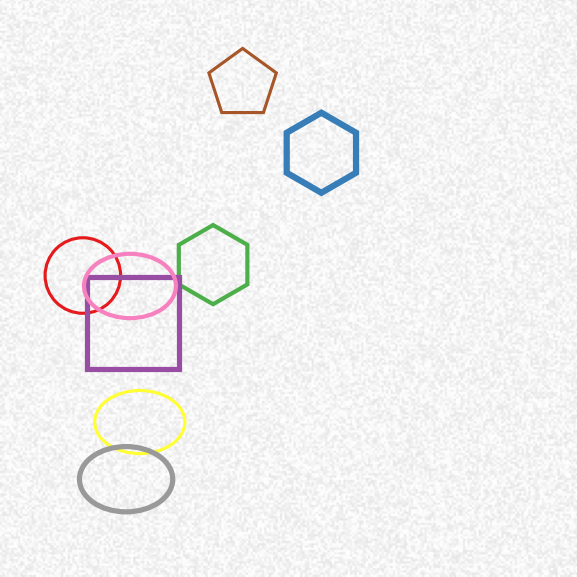[{"shape": "circle", "thickness": 1.5, "radius": 0.33, "center": [0.143, 0.522]}, {"shape": "hexagon", "thickness": 3, "radius": 0.35, "center": [0.556, 0.735]}, {"shape": "hexagon", "thickness": 2, "radius": 0.34, "center": [0.369, 0.541]}, {"shape": "square", "thickness": 2.5, "radius": 0.4, "center": [0.23, 0.44]}, {"shape": "oval", "thickness": 1.5, "radius": 0.39, "center": [0.242, 0.268]}, {"shape": "pentagon", "thickness": 1.5, "radius": 0.31, "center": [0.42, 0.854]}, {"shape": "oval", "thickness": 2, "radius": 0.4, "center": [0.225, 0.504]}, {"shape": "oval", "thickness": 2.5, "radius": 0.4, "center": [0.218, 0.169]}]